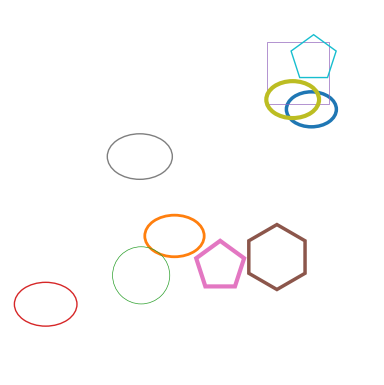[{"shape": "oval", "thickness": 2.5, "radius": 0.32, "center": [0.809, 0.716]}, {"shape": "oval", "thickness": 2, "radius": 0.39, "center": [0.453, 0.387]}, {"shape": "circle", "thickness": 0.5, "radius": 0.37, "center": [0.367, 0.285]}, {"shape": "oval", "thickness": 1, "radius": 0.41, "center": [0.119, 0.21]}, {"shape": "square", "thickness": 0.5, "radius": 0.4, "center": [0.774, 0.811]}, {"shape": "hexagon", "thickness": 2.5, "radius": 0.42, "center": [0.719, 0.332]}, {"shape": "pentagon", "thickness": 3, "radius": 0.33, "center": [0.572, 0.309]}, {"shape": "oval", "thickness": 1, "radius": 0.42, "center": [0.363, 0.593]}, {"shape": "oval", "thickness": 3, "radius": 0.34, "center": [0.76, 0.741]}, {"shape": "pentagon", "thickness": 1, "radius": 0.31, "center": [0.815, 0.848]}]